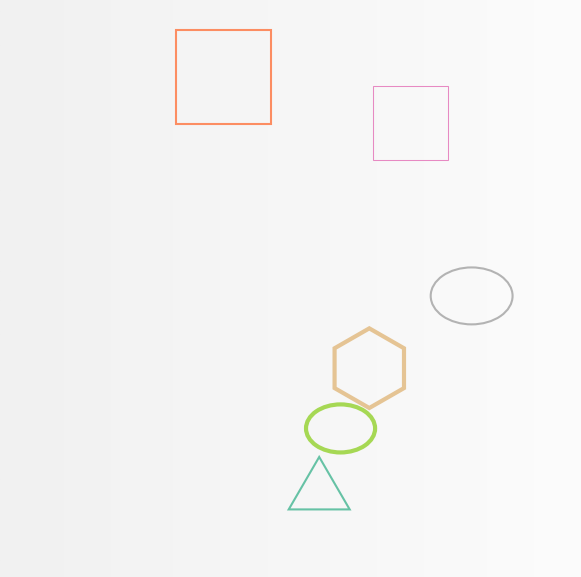[{"shape": "triangle", "thickness": 1, "radius": 0.3, "center": [0.549, 0.147]}, {"shape": "square", "thickness": 1, "radius": 0.41, "center": [0.385, 0.866]}, {"shape": "square", "thickness": 0.5, "radius": 0.32, "center": [0.707, 0.786]}, {"shape": "oval", "thickness": 2, "radius": 0.3, "center": [0.586, 0.257]}, {"shape": "hexagon", "thickness": 2, "radius": 0.34, "center": [0.635, 0.362]}, {"shape": "oval", "thickness": 1, "radius": 0.35, "center": [0.811, 0.487]}]